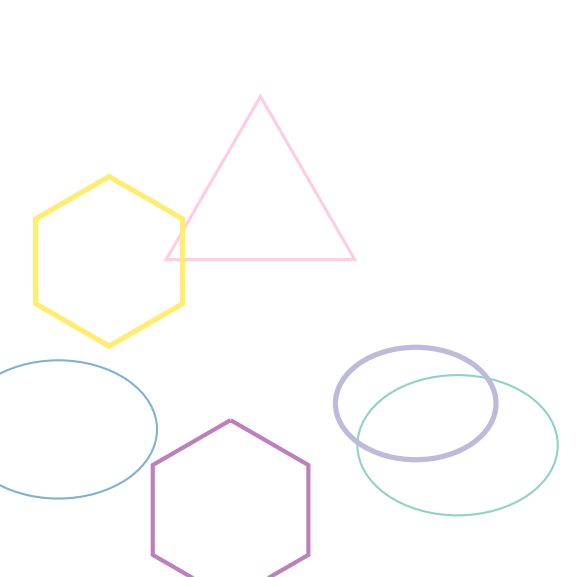[{"shape": "oval", "thickness": 1, "radius": 0.87, "center": [0.792, 0.228]}, {"shape": "oval", "thickness": 2.5, "radius": 0.7, "center": [0.72, 0.3]}, {"shape": "oval", "thickness": 1, "radius": 0.86, "center": [0.101, 0.256]}, {"shape": "triangle", "thickness": 1.5, "radius": 0.94, "center": [0.451, 0.644]}, {"shape": "hexagon", "thickness": 2, "radius": 0.78, "center": [0.399, 0.116]}, {"shape": "hexagon", "thickness": 2.5, "radius": 0.73, "center": [0.189, 0.547]}]